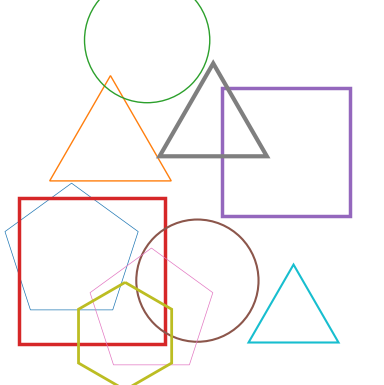[{"shape": "pentagon", "thickness": 0.5, "radius": 0.91, "center": [0.186, 0.342]}, {"shape": "triangle", "thickness": 1, "radius": 0.91, "center": [0.287, 0.621]}, {"shape": "circle", "thickness": 1, "radius": 0.81, "center": [0.382, 0.896]}, {"shape": "square", "thickness": 2.5, "radius": 0.95, "center": [0.24, 0.295]}, {"shape": "square", "thickness": 2.5, "radius": 0.83, "center": [0.742, 0.605]}, {"shape": "circle", "thickness": 1.5, "radius": 0.79, "center": [0.513, 0.271]}, {"shape": "pentagon", "thickness": 0.5, "radius": 0.84, "center": [0.393, 0.188]}, {"shape": "triangle", "thickness": 3, "radius": 0.8, "center": [0.554, 0.675]}, {"shape": "hexagon", "thickness": 2, "radius": 0.7, "center": [0.325, 0.127]}, {"shape": "triangle", "thickness": 1.5, "radius": 0.67, "center": [0.762, 0.178]}]